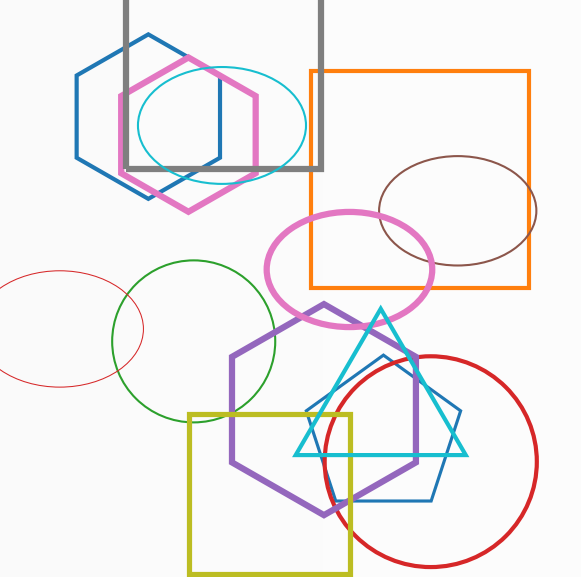[{"shape": "hexagon", "thickness": 2, "radius": 0.71, "center": [0.255, 0.797]}, {"shape": "pentagon", "thickness": 1.5, "radius": 0.7, "center": [0.66, 0.245]}, {"shape": "square", "thickness": 2, "radius": 0.94, "center": [0.723, 0.688]}, {"shape": "circle", "thickness": 1, "radius": 0.7, "center": [0.333, 0.408]}, {"shape": "circle", "thickness": 2, "radius": 0.91, "center": [0.741, 0.2]}, {"shape": "oval", "thickness": 0.5, "radius": 0.72, "center": [0.103, 0.43]}, {"shape": "hexagon", "thickness": 3, "radius": 0.91, "center": [0.557, 0.29]}, {"shape": "oval", "thickness": 1, "radius": 0.68, "center": [0.787, 0.634]}, {"shape": "oval", "thickness": 3, "radius": 0.71, "center": [0.601, 0.532]}, {"shape": "hexagon", "thickness": 3, "radius": 0.67, "center": [0.324, 0.766]}, {"shape": "square", "thickness": 3, "radius": 0.84, "center": [0.384, 0.875]}, {"shape": "square", "thickness": 2.5, "radius": 0.69, "center": [0.464, 0.144]}, {"shape": "triangle", "thickness": 2, "radius": 0.84, "center": [0.655, 0.296]}, {"shape": "oval", "thickness": 1, "radius": 0.72, "center": [0.382, 0.782]}]